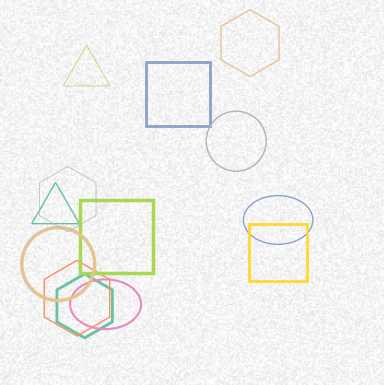[{"shape": "triangle", "thickness": 1, "radius": 0.36, "center": [0.144, 0.455]}, {"shape": "hexagon", "thickness": 2, "radius": 0.42, "center": [0.22, 0.205]}, {"shape": "hexagon", "thickness": 1, "radius": 0.49, "center": [0.2, 0.225]}, {"shape": "oval", "thickness": 1, "radius": 0.45, "center": [0.722, 0.429]}, {"shape": "square", "thickness": 2, "radius": 0.41, "center": [0.462, 0.755]}, {"shape": "oval", "thickness": 1.5, "radius": 0.46, "center": [0.274, 0.21]}, {"shape": "triangle", "thickness": 0.5, "radius": 0.35, "center": [0.225, 0.812]}, {"shape": "square", "thickness": 2.5, "radius": 0.48, "center": [0.302, 0.385]}, {"shape": "square", "thickness": 2, "radius": 0.37, "center": [0.722, 0.345]}, {"shape": "hexagon", "thickness": 1, "radius": 0.43, "center": [0.649, 0.888]}, {"shape": "circle", "thickness": 2.5, "radius": 0.47, "center": [0.151, 0.314]}, {"shape": "circle", "thickness": 1, "radius": 0.39, "center": [0.614, 0.633]}, {"shape": "hexagon", "thickness": 0.5, "radius": 0.42, "center": [0.176, 0.483]}]